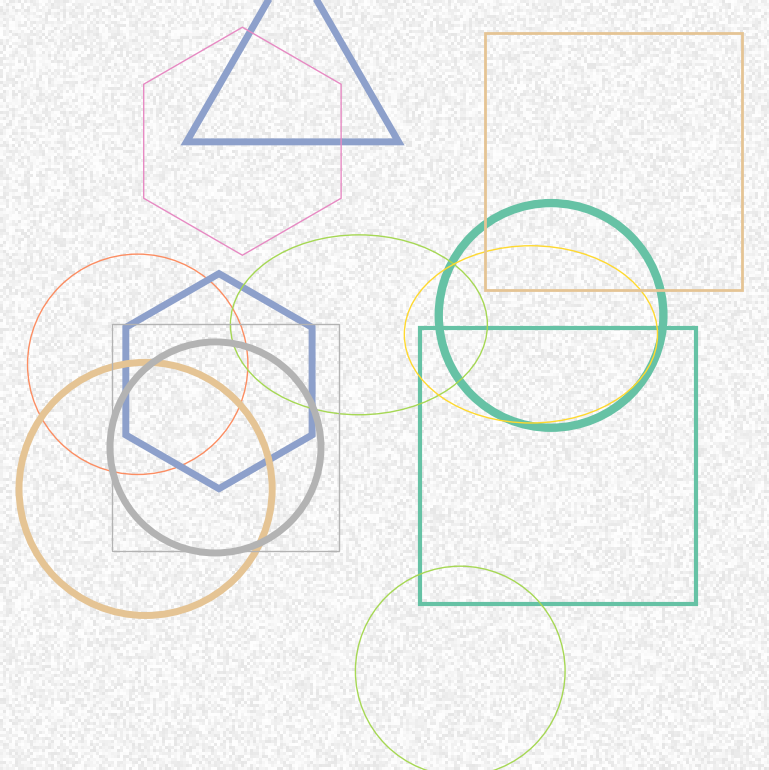[{"shape": "circle", "thickness": 3, "radius": 0.73, "center": [0.716, 0.59]}, {"shape": "square", "thickness": 1.5, "radius": 0.9, "center": [0.724, 0.395]}, {"shape": "circle", "thickness": 0.5, "radius": 0.72, "center": [0.179, 0.527]}, {"shape": "triangle", "thickness": 2.5, "radius": 0.79, "center": [0.38, 0.895]}, {"shape": "hexagon", "thickness": 2.5, "radius": 0.7, "center": [0.284, 0.505]}, {"shape": "hexagon", "thickness": 0.5, "radius": 0.74, "center": [0.315, 0.817]}, {"shape": "circle", "thickness": 0.5, "radius": 0.68, "center": [0.598, 0.129]}, {"shape": "oval", "thickness": 0.5, "radius": 0.83, "center": [0.466, 0.578]}, {"shape": "oval", "thickness": 0.5, "radius": 0.82, "center": [0.69, 0.566]}, {"shape": "circle", "thickness": 2.5, "radius": 0.82, "center": [0.189, 0.365]}, {"shape": "square", "thickness": 1, "radius": 0.83, "center": [0.797, 0.79]}, {"shape": "square", "thickness": 0.5, "radius": 0.74, "center": [0.293, 0.432]}, {"shape": "circle", "thickness": 2.5, "radius": 0.69, "center": [0.28, 0.419]}]